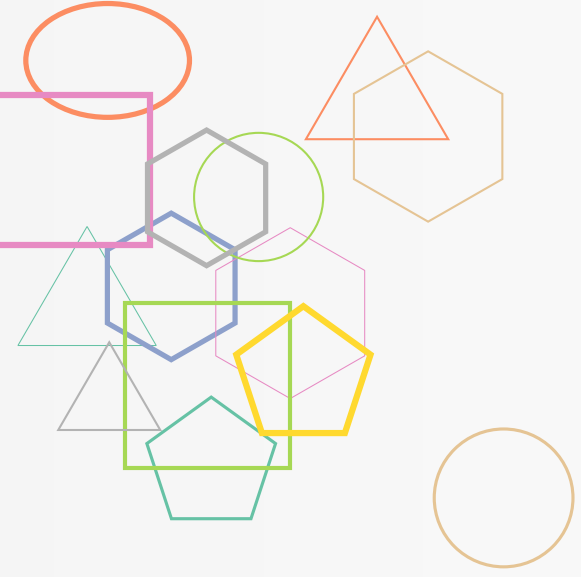[{"shape": "pentagon", "thickness": 1.5, "radius": 0.58, "center": [0.363, 0.195]}, {"shape": "triangle", "thickness": 0.5, "radius": 0.69, "center": [0.15, 0.47]}, {"shape": "triangle", "thickness": 1, "radius": 0.71, "center": [0.649, 0.829]}, {"shape": "oval", "thickness": 2.5, "radius": 0.7, "center": [0.185, 0.894]}, {"shape": "hexagon", "thickness": 2.5, "radius": 0.63, "center": [0.295, 0.503]}, {"shape": "square", "thickness": 3, "radius": 0.65, "center": [0.127, 0.705]}, {"shape": "hexagon", "thickness": 0.5, "radius": 0.74, "center": [0.499, 0.457]}, {"shape": "square", "thickness": 2, "radius": 0.71, "center": [0.357, 0.332]}, {"shape": "circle", "thickness": 1, "radius": 0.56, "center": [0.445, 0.658]}, {"shape": "pentagon", "thickness": 3, "radius": 0.61, "center": [0.522, 0.347]}, {"shape": "circle", "thickness": 1.5, "radius": 0.6, "center": [0.866, 0.137]}, {"shape": "hexagon", "thickness": 1, "radius": 0.74, "center": [0.737, 0.763]}, {"shape": "triangle", "thickness": 1, "radius": 0.51, "center": [0.188, 0.305]}, {"shape": "hexagon", "thickness": 2.5, "radius": 0.59, "center": [0.355, 0.657]}]